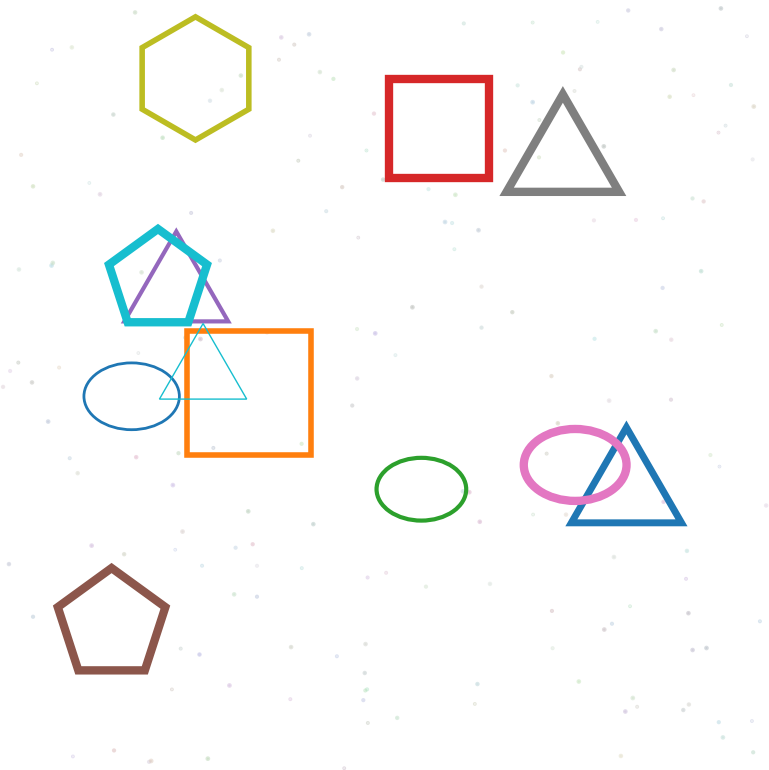[{"shape": "triangle", "thickness": 2.5, "radius": 0.41, "center": [0.814, 0.362]}, {"shape": "oval", "thickness": 1, "radius": 0.31, "center": [0.171, 0.485]}, {"shape": "square", "thickness": 2, "radius": 0.4, "center": [0.323, 0.489]}, {"shape": "oval", "thickness": 1.5, "radius": 0.29, "center": [0.547, 0.365]}, {"shape": "square", "thickness": 3, "radius": 0.32, "center": [0.57, 0.833]}, {"shape": "triangle", "thickness": 1.5, "radius": 0.39, "center": [0.229, 0.622]}, {"shape": "pentagon", "thickness": 3, "radius": 0.37, "center": [0.145, 0.189]}, {"shape": "oval", "thickness": 3, "radius": 0.33, "center": [0.747, 0.396]}, {"shape": "triangle", "thickness": 3, "radius": 0.42, "center": [0.731, 0.793]}, {"shape": "hexagon", "thickness": 2, "radius": 0.4, "center": [0.254, 0.898]}, {"shape": "triangle", "thickness": 0.5, "radius": 0.33, "center": [0.264, 0.514]}, {"shape": "pentagon", "thickness": 3, "radius": 0.33, "center": [0.205, 0.636]}]